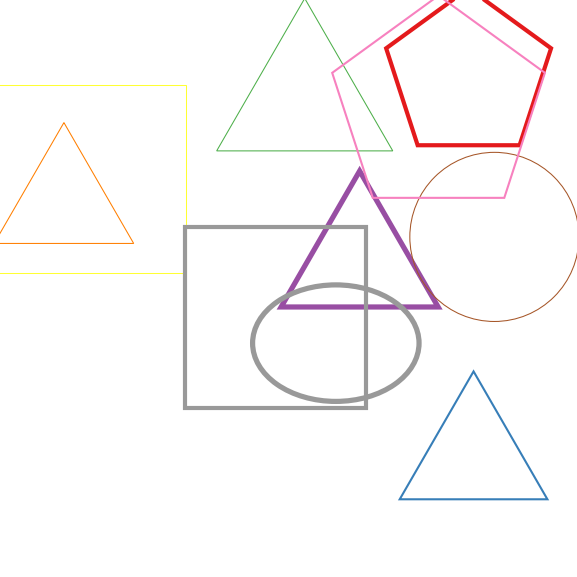[{"shape": "pentagon", "thickness": 2, "radius": 0.75, "center": [0.811, 0.869]}, {"shape": "triangle", "thickness": 1, "radius": 0.74, "center": [0.82, 0.208]}, {"shape": "triangle", "thickness": 0.5, "radius": 0.88, "center": [0.528, 0.826]}, {"shape": "triangle", "thickness": 2.5, "radius": 0.78, "center": [0.623, 0.546]}, {"shape": "triangle", "thickness": 0.5, "radius": 0.7, "center": [0.111, 0.647]}, {"shape": "square", "thickness": 0.5, "radius": 0.81, "center": [0.16, 0.689]}, {"shape": "circle", "thickness": 0.5, "radius": 0.73, "center": [0.856, 0.589]}, {"shape": "pentagon", "thickness": 1, "radius": 0.97, "center": [0.759, 0.813]}, {"shape": "oval", "thickness": 2.5, "radius": 0.72, "center": [0.582, 0.405]}, {"shape": "square", "thickness": 2, "radius": 0.78, "center": [0.477, 0.449]}]